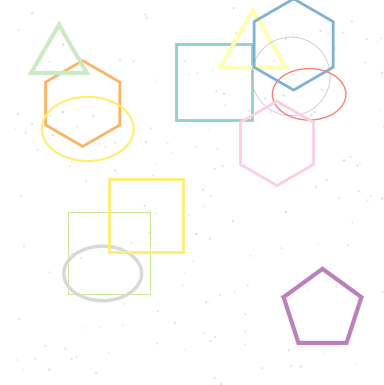[{"shape": "square", "thickness": 2, "radius": 0.49, "center": [0.555, 0.787]}, {"shape": "triangle", "thickness": 3, "radius": 0.49, "center": [0.657, 0.874]}, {"shape": "circle", "thickness": 0.5, "radius": 0.51, "center": [0.756, 0.802]}, {"shape": "oval", "thickness": 1, "radius": 0.48, "center": [0.803, 0.755]}, {"shape": "hexagon", "thickness": 2, "radius": 0.59, "center": [0.763, 0.885]}, {"shape": "hexagon", "thickness": 2, "radius": 0.56, "center": [0.215, 0.731]}, {"shape": "square", "thickness": 0.5, "radius": 0.53, "center": [0.283, 0.343]}, {"shape": "hexagon", "thickness": 2, "radius": 0.55, "center": [0.72, 0.628]}, {"shape": "oval", "thickness": 2.5, "radius": 0.51, "center": [0.267, 0.29]}, {"shape": "pentagon", "thickness": 3, "radius": 0.53, "center": [0.838, 0.195]}, {"shape": "triangle", "thickness": 3, "radius": 0.42, "center": [0.153, 0.852]}, {"shape": "square", "thickness": 2, "radius": 0.48, "center": [0.38, 0.44]}, {"shape": "oval", "thickness": 1.5, "radius": 0.6, "center": [0.228, 0.665]}]